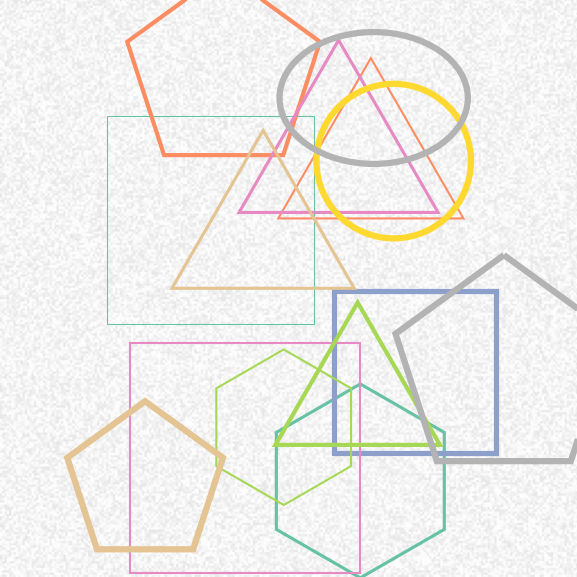[{"shape": "square", "thickness": 0.5, "radius": 0.9, "center": [0.365, 0.618]}, {"shape": "hexagon", "thickness": 1.5, "radius": 0.84, "center": [0.624, 0.166]}, {"shape": "pentagon", "thickness": 2, "radius": 0.88, "center": [0.387, 0.873]}, {"shape": "triangle", "thickness": 1, "radius": 0.93, "center": [0.642, 0.713]}, {"shape": "square", "thickness": 2.5, "radius": 0.7, "center": [0.719, 0.356]}, {"shape": "square", "thickness": 1, "radius": 0.99, "center": [0.424, 0.206]}, {"shape": "triangle", "thickness": 1.5, "radius": 0.99, "center": [0.586, 0.731]}, {"shape": "hexagon", "thickness": 1, "radius": 0.67, "center": [0.491, 0.259]}, {"shape": "triangle", "thickness": 2, "radius": 0.82, "center": [0.619, 0.311]}, {"shape": "circle", "thickness": 3, "radius": 0.67, "center": [0.682, 0.72]}, {"shape": "pentagon", "thickness": 3, "radius": 0.71, "center": [0.251, 0.163]}, {"shape": "triangle", "thickness": 1.5, "radius": 0.91, "center": [0.456, 0.591]}, {"shape": "pentagon", "thickness": 3, "radius": 0.99, "center": [0.873, 0.36]}, {"shape": "oval", "thickness": 3, "radius": 0.82, "center": [0.647, 0.829]}]